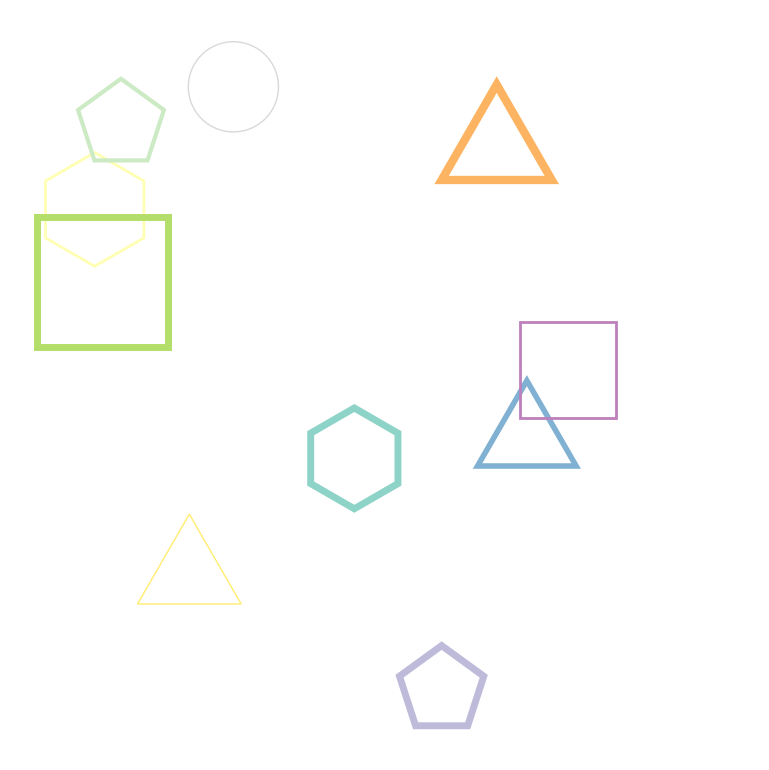[{"shape": "hexagon", "thickness": 2.5, "radius": 0.33, "center": [0.46, 0.405]}, {"shape": "hexagon", "thickness": 1, "radius": 0.37, "center": [0.123, 0.728]}, {"shape": "pentagon", "thickness": 2.5, "radius": 0.29, "center": [0.574, 0.104]}, {"shape": "triangle", "thickness": 2, "radius": 0.37, "center": [0.684, 0.432]}, {"shape": "triangle", "thickness": 3, "radius": 0.41, "center": [0.645, 0.808]}, {"shape": "square", "thickness": 2.5, "radius": 0.42, "center": [0.133, 0.634]}, {"shape": "circle", "thickness": 0.5, "radius": 0.29, "center": [0.303, 0.887]}, {"shape": "square", "thickness": 1, "radius": 0.31, "center": [0.738, 0.519]}, {"shape": "pentagon", "thickness": 1.5, "radius": 0.29, "center": [0.157, 0.839]}, {"shape": "triangle", "thickness": 0.5, "radius": 0.39, "center": [0.246, 0.254]}]